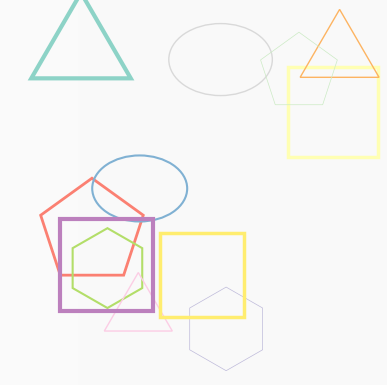[{"shape": "triangle", "thickness": 3, "radius": 0.74, "center": [0.209, 0.871]}, {"shape": "square", "thickness": 2.5, "radius": 0.58, "center": [0.859, 0.71]}, {"shape": "hexagon", "thickness": 0.5, "radius": 0.54, "center": [0.584, 0.146]}, {"shape": "pentagon", "thickness": 2, "radius": 0.7, "center": [0.237, 0.398]}, {"shape": "oval", "thickness": 1.5, "radius": 0.61, "center": [0.361, 0.51]}, {"shape": "triangle", "thickness": 1, "radius": 0.59, "center": [0.876, 0.858]}, {"shape": "hexagon", "thickness": 1.5, "radius": 0.52, "center": [0.277, 0.304]}, {"shape": "triangle", "thickness": 1, "radius": 0.51, "center": [0.357, 0.191]}, {"shape": "oval", "thickness": 1, "radius": 0.67, "center": [0.569, 0.845]}, {"shape": "square", "thickness": 3, "radius": 0.6, "center": [0.275, 0.312]}, {"shape": "pentagon", "thickness": 0.5, "radius": 0.52, "center": [0.771, 0.812]}, {"shape": "square", "thickness": 2.5, "radius": 0.54, "center": [0.522, 0.286]}]